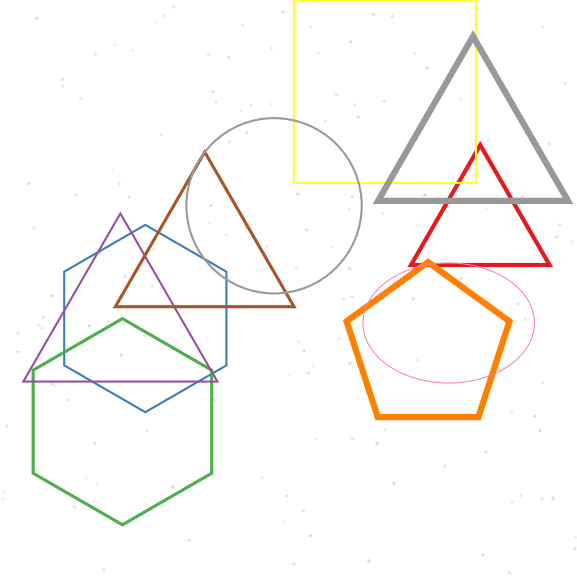[{"shape": "triangle", "thickness": 2, "radius": 0.69, "center": [0.832, 0.61]}, {"shape": "hexagon", "thickness": 1, "radius": 0.81, "center": [0.252, 0.448]}, {"shape": "hexagon", "thickness": 1.5, "radius": 0.89, "center": [0.212, 0.269]}, {"shape": "triangle", "thickness": 1, "radius": 0.97, "center": [0.208, 0.435]}, {"shape": "pentagon", "thickness": 3, "radius": 0.74, "center": [0.741, 0.397]}, {"shape": "square", "thickness": 1, "radius": 0.79, "center": [0.667, 0.839]}, {"shape": "triangle", "thickness": 1.5, "radius": 0.89, "center": [0.354, 0.557]}, {"shape": "oval", "thickness": 0.5, "radius": 0.74, "center": [0.777, 0.44]}, {"shape": "circle", "thickness": 1, "radius": 0.76, "center": [0.475, 0.643]}, {"shape": "triangle", "thickness": 3, "radius": 0.95, "center": [0.819, 0.746]}]